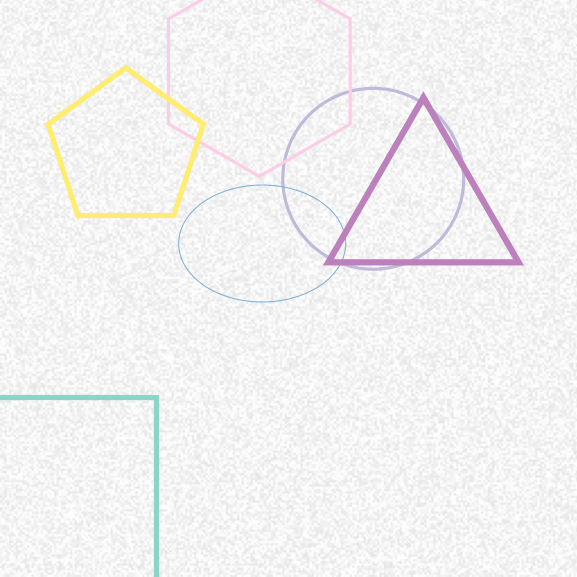[{"shape": "square", "thickness": 2.5, "radius": 0.81, "center": [0.108, 0.15]}, {"shape": "circle", "thickness": 1.5, "radius": 0.78, "center": [0.646, 0.69]}, {"shape": "oval", "thickness": 0.5, "radius": 0.72, "center": [0.454, 0.577]}, {"shape": "hexagon", "thickness": 1.5, "radius": 0.91, "center": [0.449, 0.875]}, {"shape": "triangle", "thickness": 3, "radius": 0.95, "center": [0.733, 0.64]}, {"shape": "pentagon", "thickness": 2.5, "radius": 0.71, "center": [0.218, 0.74]}]